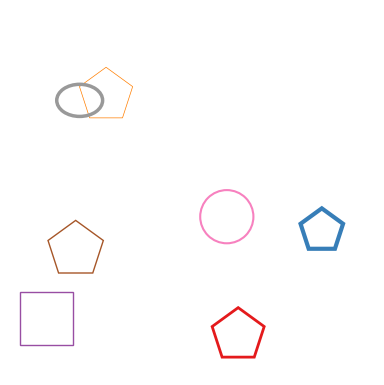[{"shape": "pentagon", "thickness": 2, "radius": 0.36, "center": [0.619, 0.13]}, {"shape": "pentagon", "thickness": 3, "radius": 0.29, "center": [0.836, 0.401]}, {"shape": "square", "thickness": 1, "radius": 0.34, "center": [0.12, 0.172]}, {"shape": "pentagon", "thickness": 0.5, "radius": 0.36, "center": [0.275, 0.753]}, {"shape": "pentagon", "thickness": 1, "radius": 0.38, "center": [0.197, 0.352]}, {"shape": "circle", "thickness": 1.5, "radius": 0.35, "center": [0.589, 0.437]}, {"shape": "oval", "thickness": 2.5, "radius": 0.3, "center": [0.207, 0.739]}]